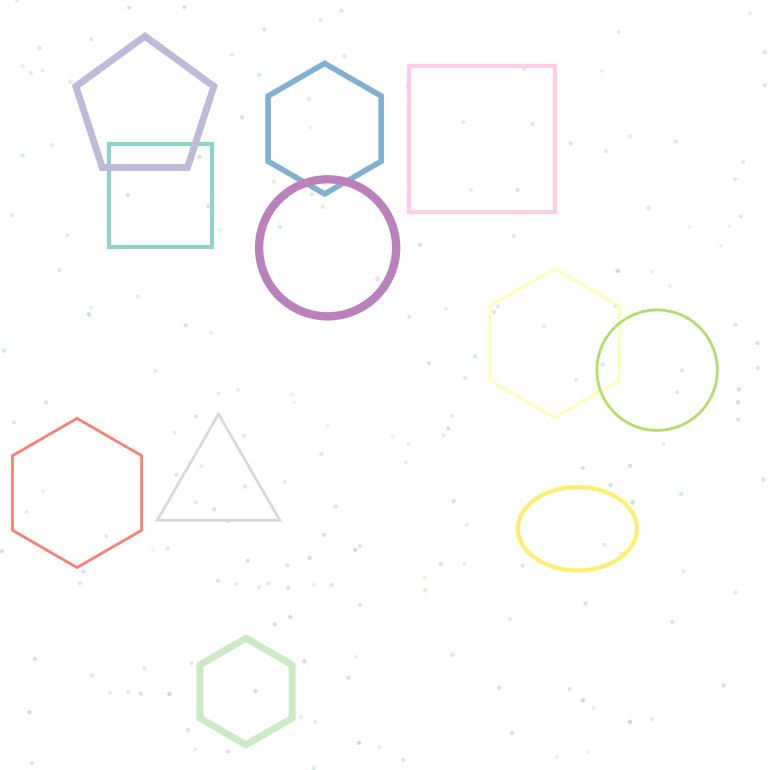[{"shape": "square", "thickness": 1.5, "radius": 0.34, "center": [0.208, 0.746]}, {"shape": "hexagon", "thickness": 1, "radius": 0.48, "center": [0.721, 0.554]}, {"shape": "pentagon", "thickness": 2.5, "radius": 0.47, "center": [0.188, 0.859]}, {"shape": "hexagon", "thickness": 1, "radius": 0.48, "center": [0.1, 0.36]}, {"shape": "hexagon", "thickness": 2, "radius": 0.42, "center": [0.422, 0.833]}, {"shape": "circle", "thickness": 1, "radius": 0.39, "center": [0.853, 0.519]}, {"shape": "square", "thickness": 1.5, "radius": 0.47, "center": [0.626, 0.82]}, {"shape": "triangle", "thickness": 1, "radius": 0.46, "center": [0.284, 0.37]}, {"shape": "circle", "thickness": 3, "radius": 0.45, "center": [0.425, 0.678]}, {"shape": "hexagon", "thickness": 2.5, "radius": 0.35, "center": [0.32, 0.102]}, {"shape": "oval", "thickness": 1.5, "radius": 0.39, "center": [0.75, 0.313]}]